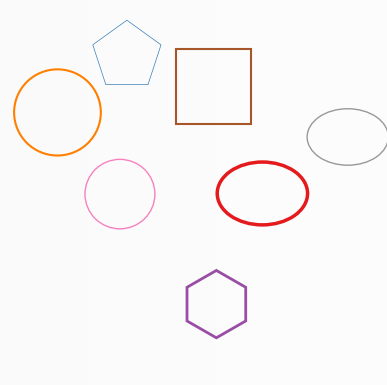[{"shape": "oval", "thickness": 2.5, "radius": 0.58, "center": [0.677, 0.498]}, {"shape": "pentagon", "thickness": 0.5, "radius": 0.46, "center": [0.327, 0.855]}, {"shape": "hexagon", "thickness": 2, "radius": 0.44, "center": [0.558, 0.21]}, {"shape": "circle", "thickness": 1.5, "radius": 0.56, "center": [0.148, 0.708]}, {"shape": "square", "thickness": 1.5, "radius": 0.48, "center": [0.552, 0.775]}, {"shape": "circle", "thickness": 1, "radius": 0.45, "center": [0.31, 0.496]}, {"shape": "oval", "thickness": 1, "radius": 0.52, "center": [0.897, 0.644]}]